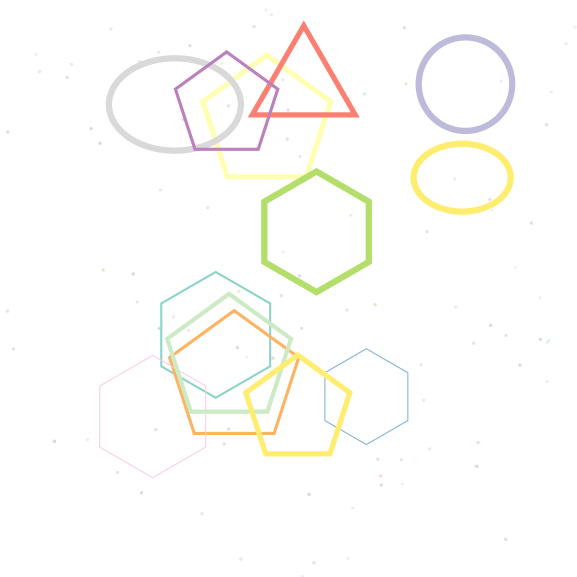[{"shape": "hexagon", "thickness": 1, "radius": 0.54, "center": [0.374, 0.419]}, {"shape": "pentagon", "thickness": 2.5, "radius": 0.58, "center": [0.462, 0.787]}, {"shape": "circle", "thickness": 3, "radius": 0.4, "center": [0.806, 0.853]}, {"shape": "triangle", "thickness": 2.5, "radius": 0.52, "center": [0.526, 0.852]}, {"shape": "hexagon", "thickness": 0.5, "radius": 0.41, "center": [0.634, 0.312]}, {"shape": "pentagon", "thickness": 1.5, "radius": 0.59, "center": [0.406, 0.344]}, {"shape": "hexagon", "thickness": 3, "radius": 0.52, "center": [0.548, 0.598]}, {"shape": "hexagon", "thickness": 0.5, "radius": 0.53, "center": [0.264, 0.278]}, {"shape": "oval", "thickness": 3, "radius": 0.57, "center": [0.303, 0.818]}, {"shape": "pentagon", "thickness": 1.5, "radius": 0.47, "center": [0.392, 0.816]}, {"shape": "pentagon", "thickness": 2, "radius": 0.56, "center": [0.397, 0.378]}, {"shape": "pentagon", "thickness": 2.5, "radius": 0.47, "center": [0.516, 0.29]}, {"shape": "oval", "thickness": 3, "radius": 0.42, "center": [0.8, 0.692]}]